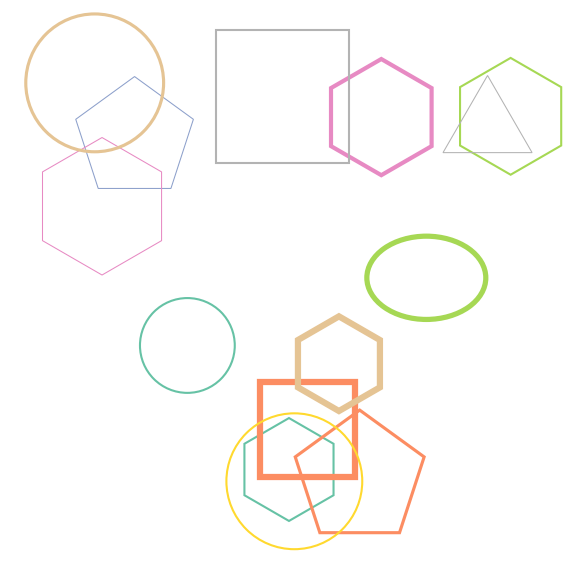[{"shape": "hexagon", "thickness": 1, "radius": 0.45, "center": [0.5, 0.186]}, {"shape": "circle", "thickness": 1, "radius": 0.41, "center": [0.324, 0.401]}, {"shape": "square", "thickness": 3, "radius": 0.41, "center": [0.532, 0.255]}, {"shape": "pentagon", "thickness": 1.5, "radius": 0.59, "center": [0.623, 0.172]}, {"shape": "pentagon", "thickness": 0.5, "radius": 0.54, "center": [0.233, 0.759]}, {"shape": "hexagon", "thickness": 2, "radius": 0.5, "center": [0.66, 0.796]}, {"shape": "hexagon", "thickness": 0.5, "radius": 0.6, "center": [0.177, 0.642]}, {"shape": "hexagon", "thickness": 1, "radius": 0.51, "center": [0.884, 0.798]}, {"shape": "oval", "thickness": 2.5, "radius": 0.51, "center": [0.738, 0.518]}, {"shape": "circle", "thickness": 1, "radius": 0.59, "center": [0.51, 0.166]}, {"shape": "hexagon", "thickness": 3, "radius": 0.41, "center": [0.587, 0.369]}, {"shape": "circle", "thickness": 1.5, "radius": 0.6, "center": [0.164, 0.856]}, {"shape": "triangle", "thickness": 0.5, "radius": 0.45, "center": [0.844, 0.779]}, {"shape": "square", "thickness": 1, "radius": 0.58, "center": [0.49, 0.833]}]